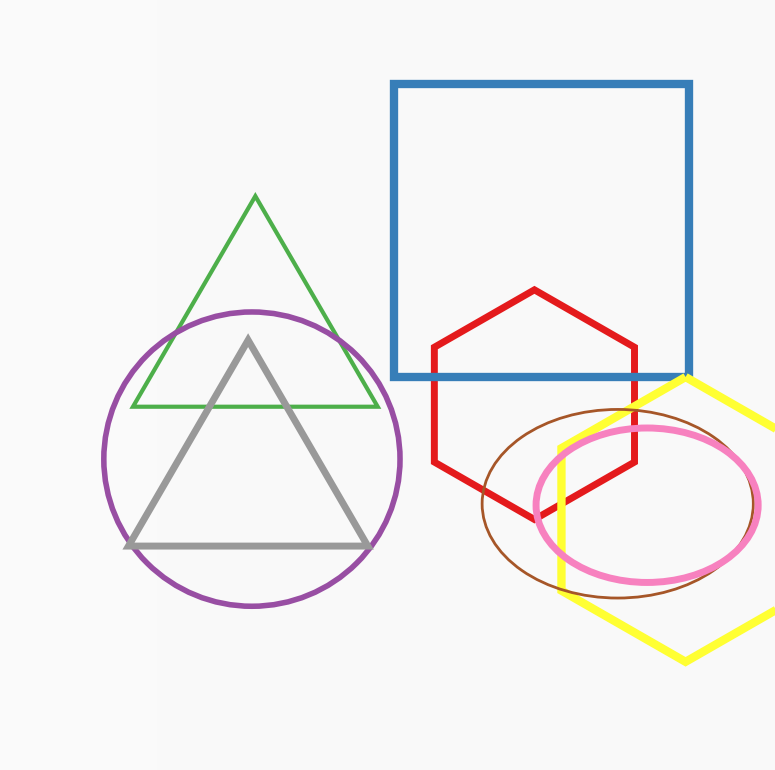[{"shape": "hexagon", "thickness": 2.5, "radius": 0.75, "center": [0.69, 0.474]}, {"shape": "square", "thickness": 3, "radius": 0.95, "center": [0.699, 0.701]}, {"shape": "triangle", "thickness": 1.5, "radius": 0.91, "center": [0.329, 0.563]}, {"shape": "circle", "thickness": 2, "radius": 0.96, "center": [0.325, 0.404]}, {"shape": "hexagon", "thickness": 3, "radius": 0.92, "center": [0.885, 0.325]}, {"shape": "oval", "thickness": 1, "radius": 0.87, "center": [0.797, 0.346]}, {"shape": "oval", "thickness": 2.5, "radius": 0.72, "center": [0.835, 0.344]}, {"shape": "triangle", "thickness": 2.5, "radius": 0.89, "center": [0.32, 0.38]}]